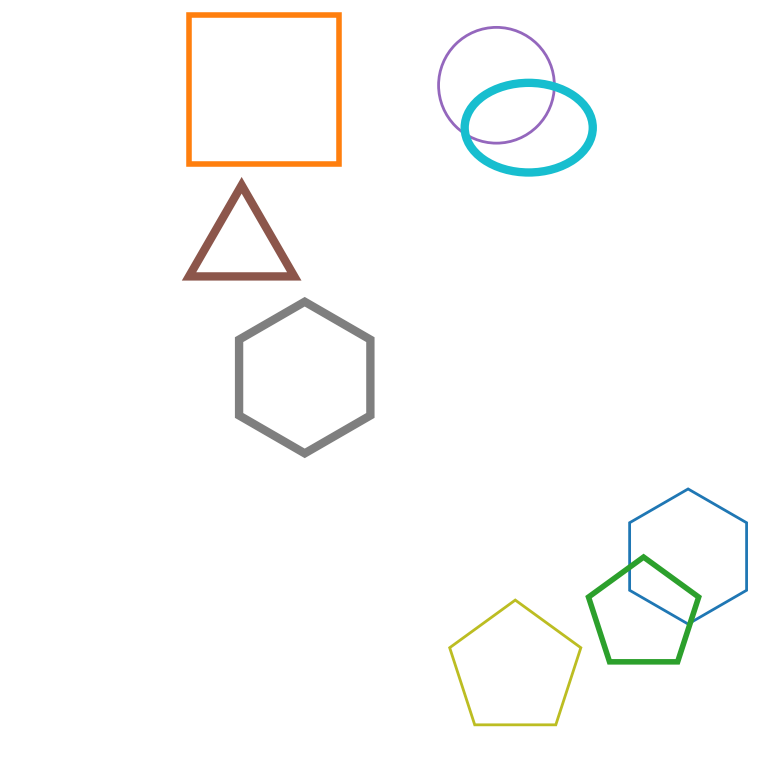[{"shape": "hexagon", "thickness": 1, "radius": 0.44, "center": [0.894, 0.277]}, {"shape": "square", "thickness": 2, "radius": 0.49, "center": [0.343, 0.884]}, {"shape": "pentagon", "thickness": 2, "radius": 0.38, "center": [0.836, 0.201]}, {"shape": "circle", "thickness": 1, "radius": 0.38, "center": [0.645, 0.889]}, {"shape": "triangle", "thickness": 3, "radius": 0.39, "center": [0.314, 0.68]}, {"shape": "hexagon", "thickness": 3, "radius": 0.49, "center": [0.396, 0.51]}, {"shape": "pentagon", "thickness": 1, "radius": 0.45, "center": [0.669, 0.131]}, {"shape": "oval", "thickness": 3, "radius": 0.42, "center": [0.687, 0.834]}]